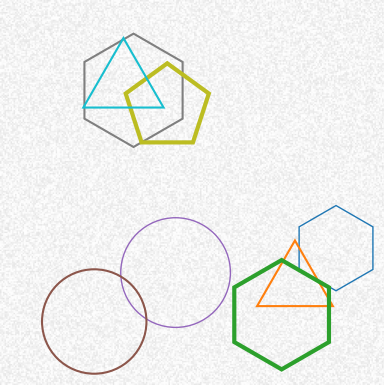[{"shape": "hexagon", "thickness": 1, "radius": 0.55, "center": [0.873, 0.355]}, {"shape": "triangle", "thickness": 1.5, "radius": 0.57, "center": [0.766, 0.262]}, {"shape": "hexagon", "thickness": 3, "radius": 0.71, "center": [0.732, 0.183]}, {"shape": "circle", "thickness": 1, "radius": 0.71, "center": [0.456, 0.292]}, {"shape": "circle", "thickness": 1.5, "radius": 0.68, "center": [0.245, 0.165]}, {"shape": "hexagon", "thickness": 1.5, "radius": 0.74, "center": [0.347, 0.765]}, {"shape": "pentagon", "thickness": 3, "radius": 0.57, "center": [0.434, 0.722]}, {"shape": "triangle", "thickness": 1.5, "radius": 0.6, "center": [0.321, 0.781]}]